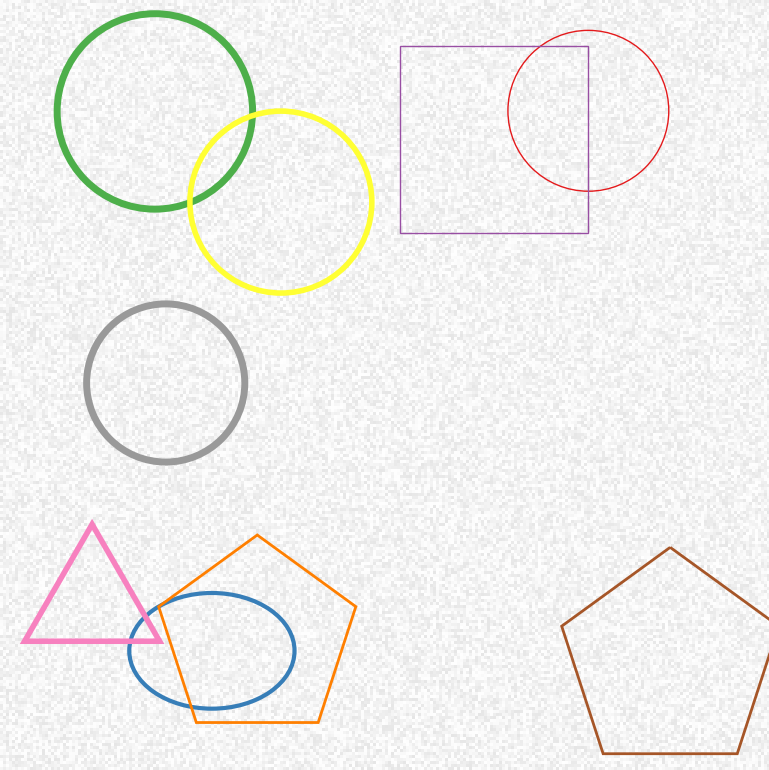[{"shape": "circle", "thickness": 0.5, "radius": 0.52, "center": [0.764, 0.856]}, {"shape": "oval", "thickness": 1.5, "radius": 0.54, "center": [0.275, 0.155]}, {"shape": "circle", "thickness": 2.5, "radius": 0.63, "center": [0.201, 0.855]}, {"shape": "square", "thickness": 0.5, "radius": 0.61, "center": [0.642, 0.818]}, {"shape": "pentagon", "thickness": 1, "radius": 0.67, "center": [0.334, 0.171]}, {"shape": "circle", "thickness": 2, "radius": 0.59, "center": [0.365, 0.738]}, {"shape": "pentagon", "thickness": 1, "radius": 0.74, "center": [0.87, 0.141]}, {"shape": "triangle", "thickness": 2, "radius": 0.51, "center": [0.12, 0.218]}, {"shape": "circle", "thickness": 2.5, "radius": 0.51, "center": [0.215, 0.503]}]